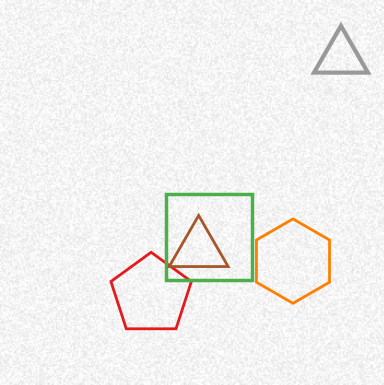[{"shape": "pentagon", "thickness": 2, "radius": 0.55, "center": [0.393, 0.235]}, {"shape": "square", "thickness": 2.5, "radius": 0.56, "center": [0.543, 0.385]}, {"shape": "hexagon", "thickness": 2, "radius": 0.55, "center": [0.761, 0.322]}, {"shape": "triangle", "thickness": 2, "radius": 0.44, "center": [0.516, 0.352]}, {"shape": "triangle", "thickness": 3, "radius": 0.4, "center": [0.886, 0.852]}]